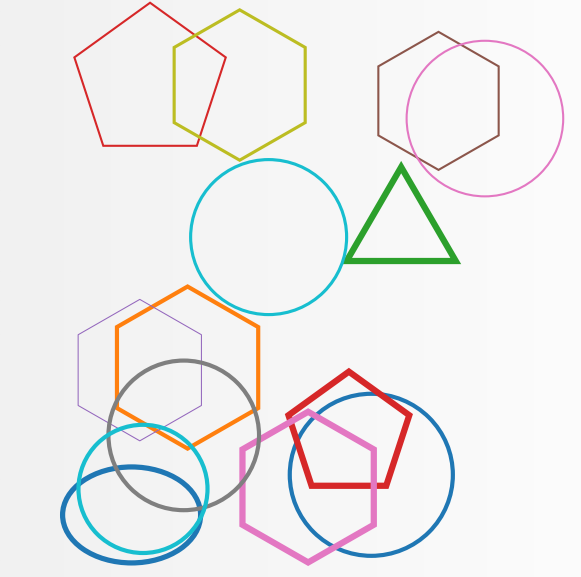[{"shape": "oval", "thickness": 2.5, "radius": 0.59, "center": [0.226, 0.107]}, {"shape": "circle", "thickness": 2, "radius": 0.7, "center": [0.639, 0.177]}, {"shape": "hexagon", "thickness": 2, "radius": 0.7, "center": [0.323, 0.363]}, {"shape": "triangle", "thickness": 3, "radius": 0.54, "center": [0.69, 0.601]}, {"shape": "pentagon", "thickness": 3, "radius": 0.55, "center": [0.6, 0.246]}, {"shape": "pentagon", "thickness": 1, "radius": 0.68, "center": [0.258, 0.857]}, {"shape": "hexagon", "thickness": 0.5, "radius": 0.61, "center": [0.24, 0.358]}, {"shape": "hexagon", "thickness": 1, "radius": 0.6, "center": [0.754, 0.824]}, {"shape": "hexagon", "thickness": 3, "radius": 0.65, "center": [0.53, 0.156]}, {"shape": "circle", "thickness": 1, "radius": 0.67, "center": [0.834, 0.794]}, {"shape": "circle", "thickness": 2, "radius": 0.65, "center": [0.316, 0.245]}, {"shape": "hexagon", "thickness": 1.5, "radius": 0.65, "center": [0.412, 0.852]}, {"shape": "circle", "thickness": 1.5, "radius": 0.67, "center": [0.462, 0.589]}, {"shape": "circle", "thickness": 2, "radius": 0.56, "center": [0.246, 0.153]}]